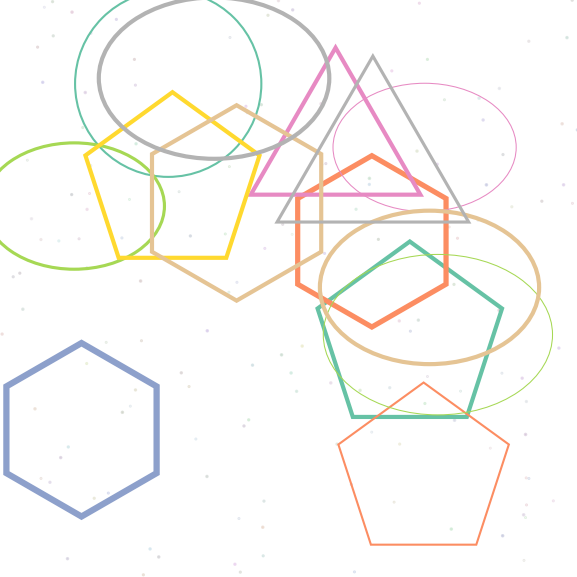[{"shape": "pentagon", "thickness": 2, "radius": 0.84, "center": [0.71, 0.413]}, {"shape": "circle", "thickness": 1, "radius": 0.81, "center": [0.291, 0.854]}, {"shape": "hexagon", "thickness": 2.5, "radius": 0.74, "center": [0.644, 0.581]}, {"shape": "pentagon", "thickness": 1, "radius": 0.78, "center": [0.734, 0.182]}, {"shape": "hexagon", "thickness": 3, "radius": 0.75, "center": [0.141, 0.255]}, {"shape": "triangle", "thickness": 2, "radius": 0.85, "center": [0.581, 0.747]}, {"shape": "oval", "thickness": 0.5, "radius": 0.79, "center": [0.735, 0.744]}, {"shape": "oval", "thickness": 1.5, "radius": 0.78, "center": [0.128, 0.642]}, {"shape": "oval", "thickness": 0.5, "radius": 0.99, "center": [0.758, 0.42]}, {"shape": "pentagon", "thickness": 2, "radius": 0.79, "center": [0.299, 0.681]}, {"shape": "oval", "thickness": 2, "radius": 0.95, "center": [0.744, 0.501]}, {"shape": "hexagon", "thickness": 2, "radius": 0.85, "center": [0.41, 0.648]}, {"shape": "triangle", "thickness": 1.5, "radius": 0.96, "center": [0.646, 0.71]}, {"shape": "oval", "thickness": 2, "radius": 1.0, "center": [0.371, 0.864]}]